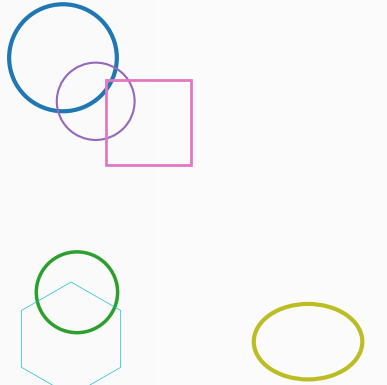[{"shape": "circle", "thickness": 3, "radius": 0.69, "center": [0.163, 0.85]}, {"shape": "circle", "thickness": 2.5, "radius": 0.52, "center": [0.199, 0.241]}, {"shape": "circle", "thickness": 1.5, "radius": 0.5, "center": [0.247, 0.737]}, {"shape": "square", "thickness": 2, "radius": 0.55, "center": [0.384, 0.682]}, {"shape": "oval", "thickness": 3, "radius": 0.7, "center": [0.795, 0.113]}, {"shape": "hexagon", "thickness": 0.5, "radius": 0.74, "center": [0.184, 0.12]}]